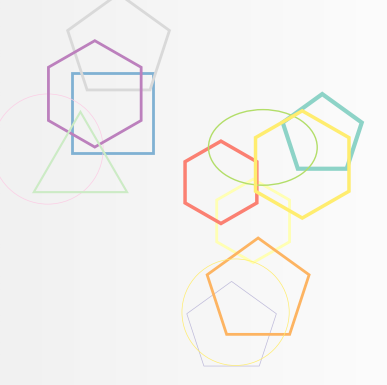[{"shape": "pentagon", "thickness": 3, "radius": 0.54, "center": [0.832, 0.648]}, {"shape": "hexagon", "thickness": 2, "radius": 0.54, "center": [0.653, 0.426]}, {"shape": "pentagon", "thickness": 0.5, "radius": 0.61, "center": [0.598, 0.148]}, {"shape": "hexagon", "thickness": 2.5, "radius": 0.53, "center": [0.57, 0.526]}, {"shape": "square", "thickness": 2, "radius": 0.52, "center": [0.29, 0.707]}, {"shape": "pentagon", "thickness": 2, "radius": 0.69, "center": [0.666, 0.243]}, {"shape": "oval", "thickness": 1, "radius": 0.7, "center": [0.678, 0.617]}, {"shape": "circle", "thickness": 0.5, "radius": 0.72, "center": [0.123, 0.613]}, {"shape": "pentagon", "thickness": 2, "radius": 0.69, "center": [0.306, 0.878]}, {"shape": "hexagon", "thickness": 2, "radius": 0.69, "center": [0.245, 0.756]}, {"shape": "triangle", "thickness": 1.5, "radius": 0.69, "center": [0.208, 0.57]}, {"shape": "circle", "thickness": 0.5, "radius": 0.69, "center": [0.608, 0.189]}, {"shape": "hexagon", "thickness": 2.5, "radius": 0.7, "center": [0.78, 0.573]}]